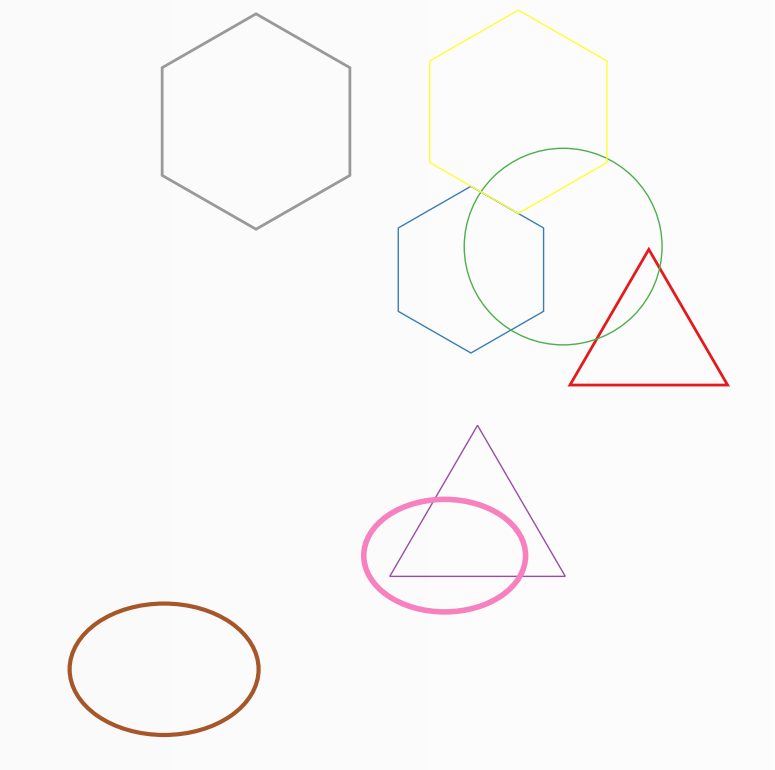[{"shape": "triangle", "thickness": 1, "radius": 0.59, "center": [0.837, 0.559]}, {"shape": "hexagon", "thickness": 0.5, "radius": 0.54, "center": [0.608, 0.65]}, {"shape": "circle", "thickness": 0.5, "radius": 0.64, "center": [0.727, 0.68]}, {"shape": "triangle", "thickness": 0.5, "radius": 0.65, "center": [0.616, 0.317]}, {"shape": "hexagon", "thickness": 0.5, "radius": 0.66, "center": [0.669, 0.855]}, {"shape": "oval", "thickness": 1.5, "radius": 0.61, "center": [0.212, 0.131]}, {"shape": "oval", "thickness": 2, "radius": 0.52, "center": [0.574, 0.278]}, {"shape": "hexagon", "thickness": 1, "radius": 0.7, "center": [0.33, 0.842]}]